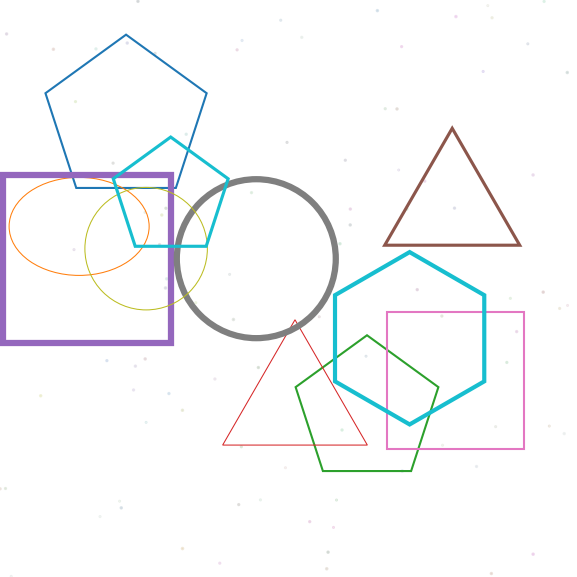[{"shape": "pentagon", "thickness": 1, "radius": 0.73, "center": [0.218, 0.792]}, {"shape": "oval", "thickness": 0.5, "radius": 0.61, "center": [0.137, 0.607]}, {"shape": "pentagon", "thickness": 1, "radius": 0.65, "center": [0.636, 0.289]}, {"shape": "triangle", "thickness": 0.5, "radius": 0.72, "center": [0.511, 0.301]}, {"shape": "square", "thickness": 3, "radius": 0.73, "center": [0.151, 0.551]}, {"shape": "triangle", "thickness": 1.5, "radius": 0.67, "center": [0.783, 0.642]}, {"shape": "square", "thickness": 1, "radius": 0.59, "center": [0.789, 0.34]}, {"shape": "circle", "thickness": 3, "radius": 0.69, "center": [0.444, 0.551]}, {"shape": "circle", "thickness": 0.5, "radius": 0.53, "center": [0.253, 0.569]}, {"shape": "hexagon", "thickness": 2, "radius": 0.75, "center": [0.709, 0.413]}, {"shape": "pentagon", "thickness": 1.5, "radius": 0.52, "center": [0.296, 0.657]}]